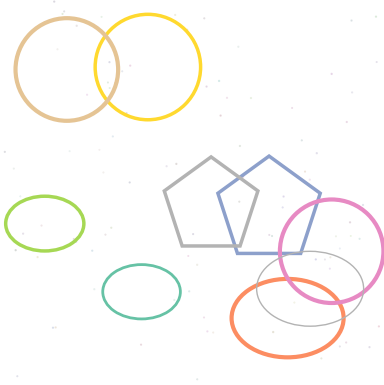[{"shape": "oval", "thickness": 2, "radius": 0.5, "center": [0.368, 0.242]}, {"shape": "oval", "thickness": 3, "radius": 0.73, "center": [0.747, 0.174]}, {"shape": "pentagon", "thickness": 2.5, "radius": 0.7, "center": [0.699, 0.455]}, {"shape": "circle", "thickness": 3, "radius": 0.67, "center": [0.861, 0.347]}, {"shape": "oval", "thickness": 2.5, "radius": 0.51, "center": [0.116, 0.419]}, {"shape": "circle", "thickness": 2.5, "radius": 0.68, "center": [0.384, 0.826]}, {"shape": "circle", "thickness": 3, "radius": 0.67, "center": [0.174, 0.82]}, {"shape": "oval", "thickness": 1, "radius": 0.69, "center": [0.806, 0.25]}, {"shape": "pentagon", "thickness": 2.5, "radius": 0.64, "center": [0.548, 0.465]}]